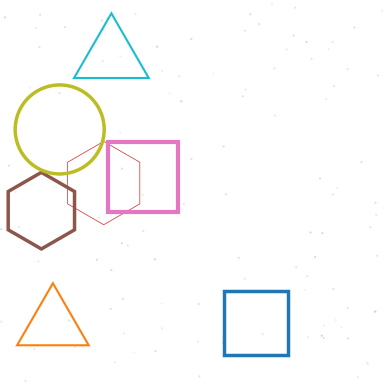[{"shape": "square", "thickness": 2.5, "radius": 0.42, "center": [0.664, 0.161]}, {"shape": "triangle", "thickness": 1.5, "radius": 0.54, "center": [0.137, 0.157]}, {"shape": "hexagon", "thickness": 0.5, "radius": 0.54, "center": [0.269, 0.525]}, {"shape": "hexagon", "thickness": 2.5, "radius": 0.5, "center": [0.107, 0.453]}, {"shape": "square", "thickness": 3, "radius": 0.46, "center": [0.372, 0.54]}, {"shape": "circle", "thickness": 2.5, "radius": 0.58, "center": [0.155, 0.664]}, {"shape": "triangle", "thickness": 1.5, "radius": 0.56, "center": [0.289, 0.853]}]